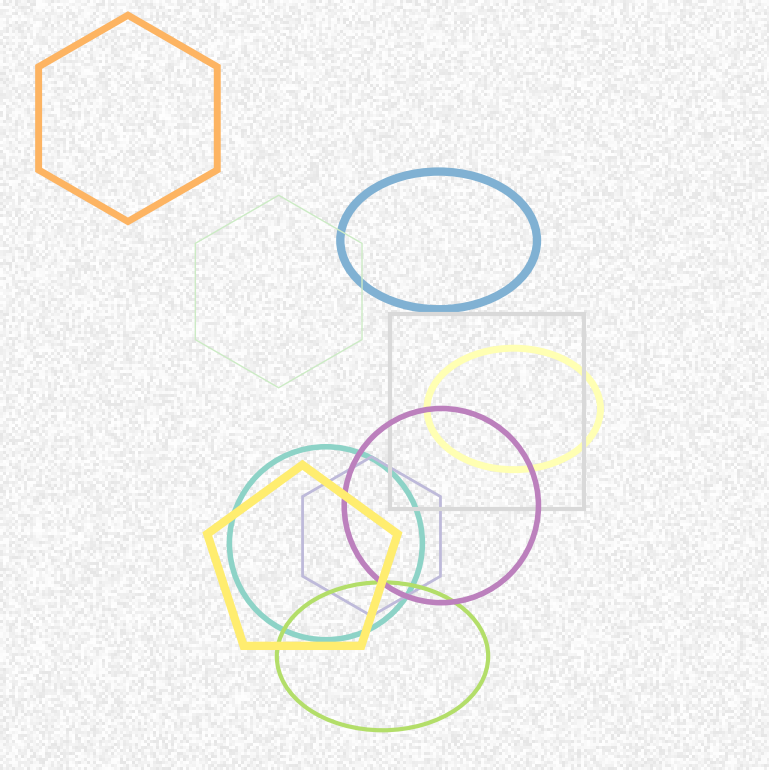[{"shape": "circle", "thickness": 2, "radius": 0.63, "center": [0.423, 0.294]}, {"shape": "oval", "thickness": 2.5, "radius": 0.56, "center": [0.667, 0.469]}, {"shape": "hexagon", "thickness": 1, "radius": 0.52, "center": [0.482, 0.303]}, {"shape": "oval", "thickness": 3, "radius": 0.64, "center": [0.57, 0.688]}, {"shape": "hexagon", "thickness": 2.5, "radius": 0.67, "center": [0.166, 0.846]}, {"shape": "oval", "thickness": 1.5, "radius": 0.69, "center": [0.497, 0.148]}, {"shape": "square", "thickness": 1.5, "radius": 0.63, "center": [0.633, 0.465]}, {"shape": "circle", "thickness": 2, "radius": 0.63, "center": [0.573, 0.343]}, {"shape": "hexagon", "thickness": 0.5, "radius": 0.62, "center": [0.362, 0.621]}, {"shape": "pentagon", "thickness": 3, "radius": 0.65, "center": [0.393, 0.266]}]